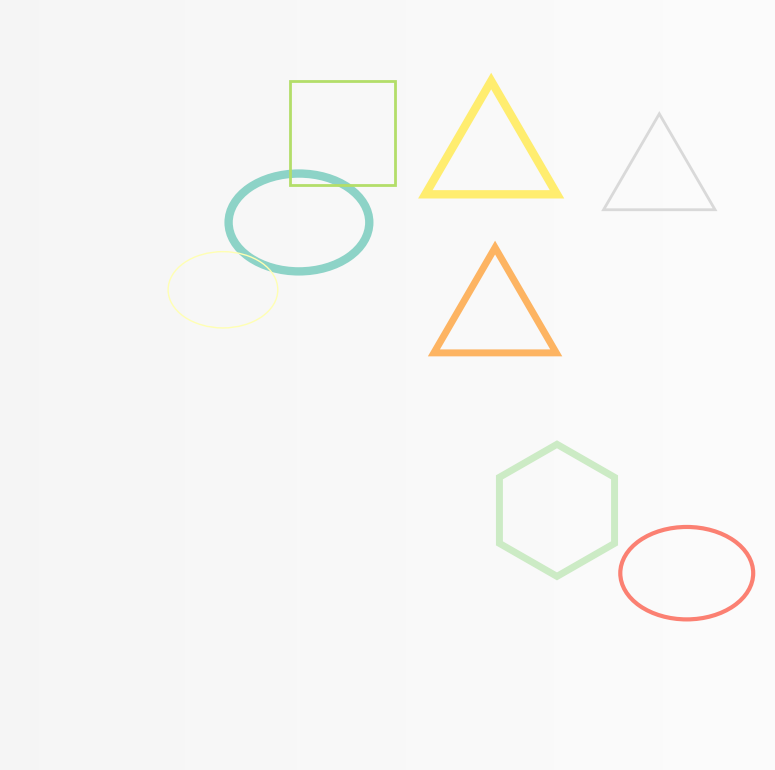[{"shape": "oval", "thickness": 3, "radius": 0.45, "center": [0.386, 0.711]}, {"shape": "oval", "thickness": 0.5, "radius": 0.35, "center": [0.288, 0.624]}, {"shape": "oval", "thickness": 1.5, "radius": 0.43, "center": [0.886, 0.256]}, {"shape": "triangle", "thickness": 2.5, "radius": 0.46, "center": [0.639, 0.587]}, {"shape": "square", "thickness": 1, "radius": 0.34, "center": [0.442, 0.827]}, {"shape": "triangle", "thickness": 1, "radius": 0.42, "center": [0.851, 0.769]}, {"shape": "hexagon", "thickness": 2.5, "radius": 0.43, "center": [0.719, 0.337]}, {"shape": "triangle", "thickness": 3, "radius": 0.49, "center": [0.634, 0.797]}]